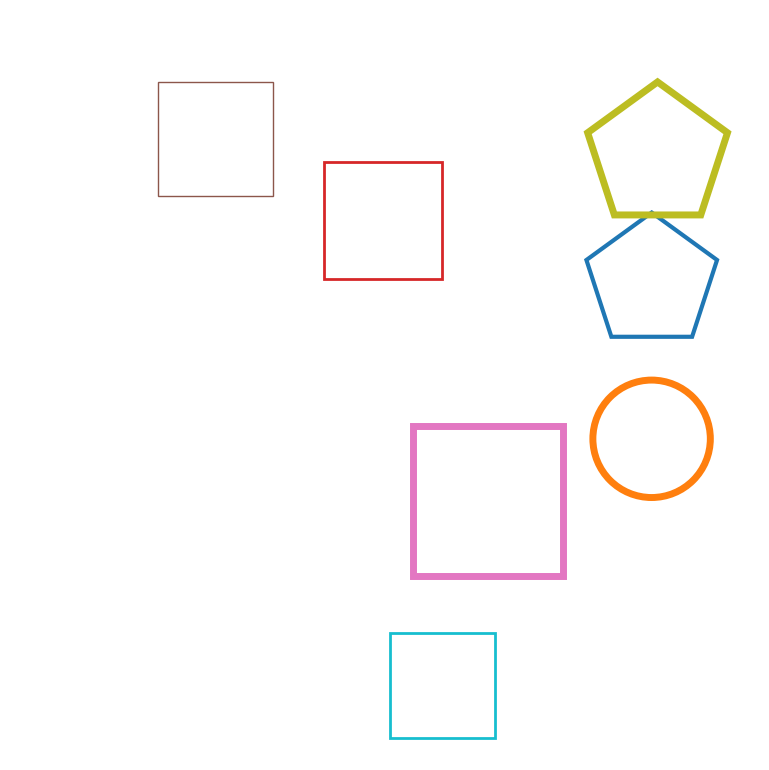[{"shape": "pentagon", "thickness": 1.5, "radius": 0.45, "center": [0.846, 0.635]}, {"shape": "circle", "thickness": 2.5, "radius": 0.38, "center": [0.846, 0.43]}, {"shape": "square", "thickness": 1, "radius": 0.38, "center": [0.498, 0.714]}, {"shape": "square", "thickness": 0.5, "radius": 0.37, "center": [0.28, 0.819]}, {"shape": "square", "thickness": 2.5, "radius": 0.49, "center": [0.633, 0.349]}, {"shape": "pentagon", "thickness": 2.5, "radius": 0.48, "center": [0.854, 0.798]}, {"shape": "square", "thickness": 1, "radius": 0.34, "center": [0.574, 0.11]}]